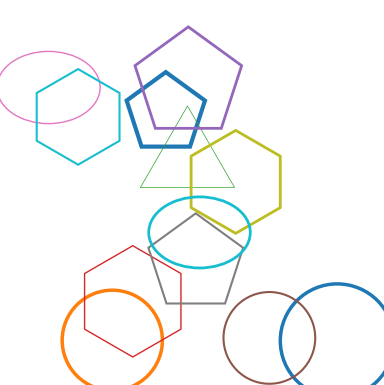[{"shape": "pentagon", "thickness": 3, "radius": 0.53, "center": [0.431, 0.706]}, {"shape": "circle", "thickness": 2.5, "radius": 0.74, "center": [0.876, 0.115]}, {"shape": "circle", "thickness": 2.5, "radius": 0.65, "center": [0.292, 0.116]}, {"shape": "triangle", "thickness": 0.5, "radius": 0.71, "center": [0.487, 0.583]}, {"shape": "hexagon", "thickness": 1, "radius": 0.72, "center": [0.345, 0.217]}, {"shape": "pentagon", "thickness": 2, "radius": 0.73, "center": [0.489, 0.785]}, {"shape": "circle", "thickness": 1.5, "radius": 0.6, "center": [0.7, 0.122]}, {"shape": "oval", "thickness": 1, "radius": 0.67, "center": [0.126, 0.773]}, {"shape": "pentagon", "thickness": 1.5, "radius": 0.65, "center": [0.508, 0.316]}, {"shape": "hexagon", "thickness": 2, "radius": 0.67, "center": [0.612, 0.528]}, {"shape": "hexagon", "thickness": 1.5, "radius": 0.62, "center": [0.203, 0.696]}, {"shape": "oval", "thickness": 2, "radius": 0.66, "center": [0.518, 0.396]}]